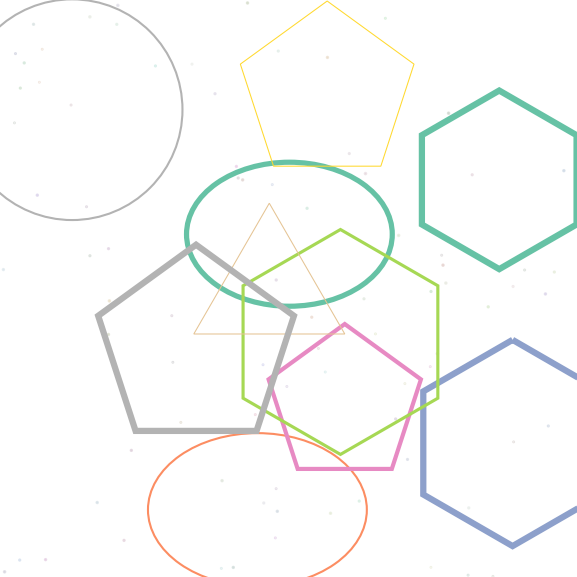[{"shape": "oval", "thickness": 2.5, "radius": 0.89, "center": [0.501, 0.594]}, {"shape": "hexagon", "thickness": 3, "radius": 0.77, "center": [0.864, 0.688]}, {"shape": "oval", "thickness": 1, "radius": 0.95, "center": [0.446, 0.116]}, {"shape": "hexagon", "thickness": 3, "radius": 0.89, "center": [0.888, 0.232]}, {"shape": "pentagon", "thickness": 2, "radius": 0.69, "center": [0.597, 0.299]}, {"shape": "hexagon", "thickness": 1.5, "radius": 0.97, "center": [0.59, 0.407]}, {"shape": "pentagon", "thickness": 0.5, "radius": 0.79, "center": [0.567, 0.839]}, {"shape": "triangle", "thickness": 0.5, "radius": 0.75, "center": [0.466, 0.496]}, {"shape": "circle", "thickness": 1, "radius": 0.96, "center": [0.125, 0.809]}, {"shape": "pentagon", "thickness": 3, "radius": 0.89, "center": [0.34, 0.397]}]